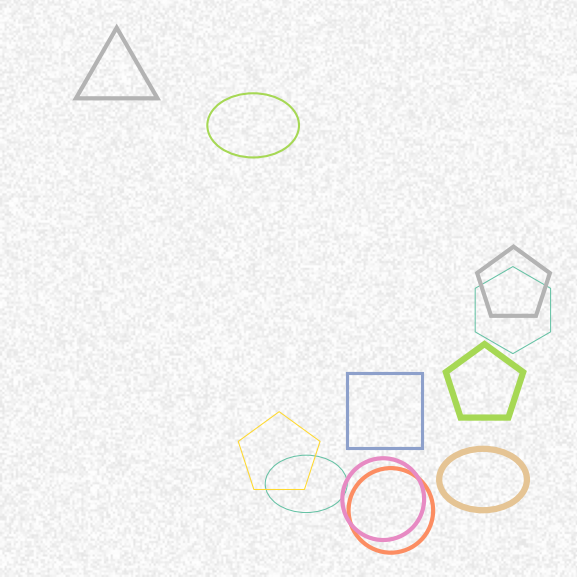[{"shape": "oval", "thickness": 0.5, "radius": 0.35, "center": [0.53, 0.161]}, {"shape": "hexagon", "thickness": 0.5, "radius": 0.38, "center": [0.888, 0.462]}, {"shape": "circle", "thickness": 2, "radius": 0.37, "center": [0.677, 0.115]}, {"shape": "square", "thickness": 1.5, "radius": 0.32, "center": [0.666, 0.288]}, {"shape": "circle", "thickness": 2, "radius": 0.35, "center": [0.664, 0.135]}, {"shape": "oval", "thickness": 1, "radius": 0.4, "center": [0.438, 0.782]}, {"shape": "pentagon", "thickness": 3, "radius": 0.35, "center": [0.839, 0.333]}, {"shape": "pentagon", "thickness": 0.5, "radius": 0.37, "center": [0.483, 0.212]}, {"shape": "oval", "thickness": 3, "radius": 0.38, "center": [0.836, 0.169]}, {"shape": "pentagon", "thickness": 2, "radius": 0.33, "center": [0.889, 0.506]}, {"shape": "triangle", "thickness": 2, "radius": 0.41, "center": [0.202, 0.87]}]